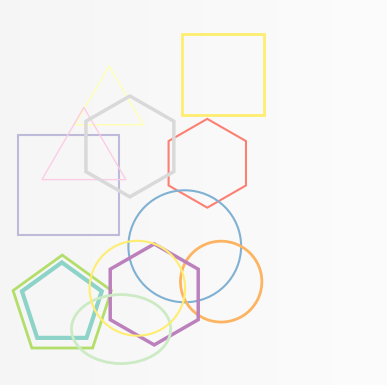[{"shape": "pentagon", "thickness": 3, "radius": 0.54, "center": [0.16, 0.21]}, {"shape": "triangle", "thickness": 1, "radius": 0.51, "center": [0.282, 0.727]}, {"shape": "square", "thickness": 1.5, "radius": 0.66, "center": [0.177, 0.519]}, {"shape": "hexagon", "thickness": 1.5, "radius": 0.58, "center": [0.535, 0.576]}, {"shape": "circle", "thickness": 1.5, "radius": 0.73, "center": [0.477, 0.36]}, {"shape": "circle", "thickness": 2, "radius": 0.53, "center": [0.571, 0.269]}, {"shape": "pentagon", "thickness": 2, "radius": 0.67, "center": [0.161, 0.204]}, {"shape": "triangle", "thickness": 1, "radius": 0.63, "center": [0.216, 0.596]}, {"shape": "hexagon", "thickness": 2.5, "radius": 0.65, "center": [0.335, 0.62]}, {"shape": "hexagon", "thickness": 2.5, "radius": 0.66, "center": [0.398, 0.235]}, {"shape": "oval", "thickness": 2, "radius": 0.64, "center": [0.312, 0.145]}, {"shape": "circle", "thickness": 1.5, "radius": 0.62, "center": [0.354, 0.251]}, {"shape": "square", "thickness": 2, "radius": 0.53, "center": [0.576, 0.806]}]